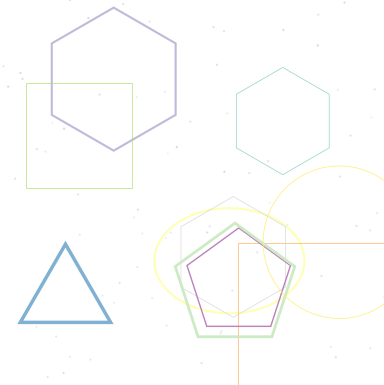[{"shape": "hexagon", "thickness": 0.5, "radius": 0.7, "center": [0.734, 0.686]}, {"shape": "oval", "thickness": 1.5, "radius": 0.97, "center": [0.596, 0.323]}, {"shape": "hexagon", "thickness": 1.5, "radius": 0.93, "center": [0.295, 0.794]}, {"shape": "triangle", "thickness": 2.5, "radius": 0.68, "center": [0.17, 0.23]}, {"shape": "square", "thickness": 0.5, "radius": 0.98, "center": [0.815, 0.173]}, {"shape": "square", "thickness": 0.5, "radius": 0.69, "center": [0.205, 0.648]}, {"shape": "hexagon", "thickness": 0.5, "radius": 0.78, "center": [0.606, 0.333]}, {"shape": "pentagon", "thickness": 1, "radius": 0.71, "center": [0.62, 0.267]}, {"shape": "pentagon", "thickness": 2, "radius": 0.82, "center": [0.61, 0.257]}, {"shape": "circle", "thickness": 0.5, "radius": 0.99, "center": [0.882, 0.371]}]